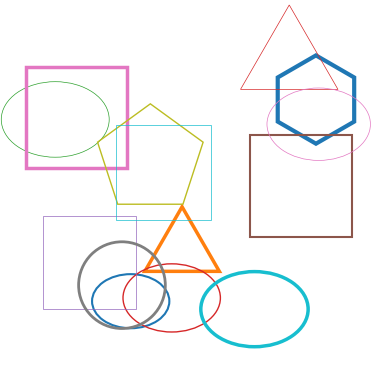[{"shape": "hexagon", "thickness": 3, "radius": 0.57, "center": [0.821, 0.741]}, {"shape": "oval", "thickness": 1.5, "radius": 0.5, "center": [0.339, 0.218]}, {"shape": "triangle", "thickness": 2.5, "radius": 0.56, "center": [0.473, 0.351]}, {"shape": "oval", "thickness": 0.5, "radius": 0.7, "center": [0.143, 0.69]}, {"shape": "triangle", "thickness": 0.5, "radius": 0.73, "center": [0.751, 0.841]}, {"shape": "oval", "thickness": 1, "radius": 0.63, "center": [0.446, 0.226]}, {"shape": "square", "thickness": 0.5, "radius": 0.61, "center": [0.233, 0.318]}, {"shape": "square", "thickness": 1.5, "radius": 0.66, "center": [0.782, 0.517]}, {"shape": "oval", "thickness": 0.5, "radius": 0.67, "center": [0.828, 0.677]}, {"shape": "square", "thickness": 2.5, "radius": 0.66, "center": [0.199, 0.695]}, {"shape": "circle", "thickness": 2, "radius": 0.56, "center": [0.317, 0.259]}, {"shape": "pentagon", "thickness": 1, "radius": 0.72, "center": [0.39, 0.586]}, {"shape": "square", "thickness": 0.5, "radius": 0.62, "center": [0.425, 0.552]}, {"shape": "oval", "thickness": 2.5, "radius": 0.7, "center": [0.661, 0.197]}]